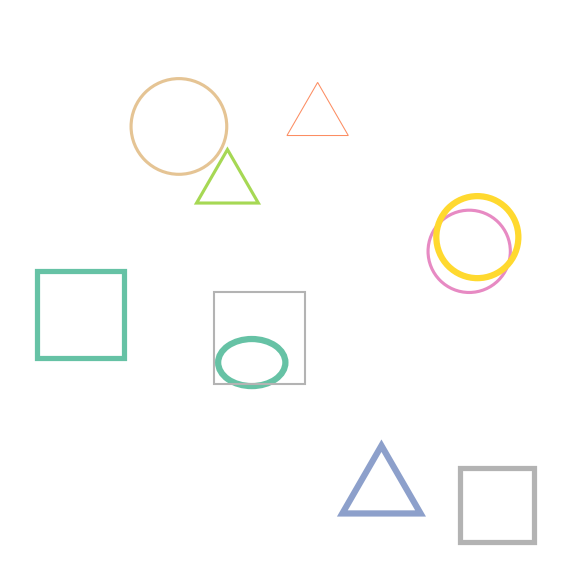[{"shape": "oval", "thickness": 3, "radius": 0.29, "center": [0.436, 0.371]}, {"shape": "square", "thickness": 2.5, "radius": 0.37, "center": [0.139, 0.454]}, {"shape": "triangle", "thickness": 0.5, "radius": 0.31, "center": [0.55, 0.795]}, {"shape": "triangle", "thickness": 3, "radius": 0.39, "center": [0.661, 0.149]}, {"shape": "circle", "thickness": 1.5, "radius": 0.36, "center": [0.812, 0.564]}, {"shape": "triangle", "thickness": 1.5, "radius": 0.31, "center": [0.394, 0.678]}, {"shape": "circle", "thickness": 3, "radius": 0.36, "center": [0.827, 0.589]}, {"shape": "circle", "thickness": 1.5, "radius": 0.41, "center": [0.31, 0.78]}, {"shape": "square", "thickness": 2.5, "radius": 0.32, "center": [0.861, 0.124]}, {"shape": "square", "thickness": 1, "radius": 0.4, "center": [0.449, 0.413]}]